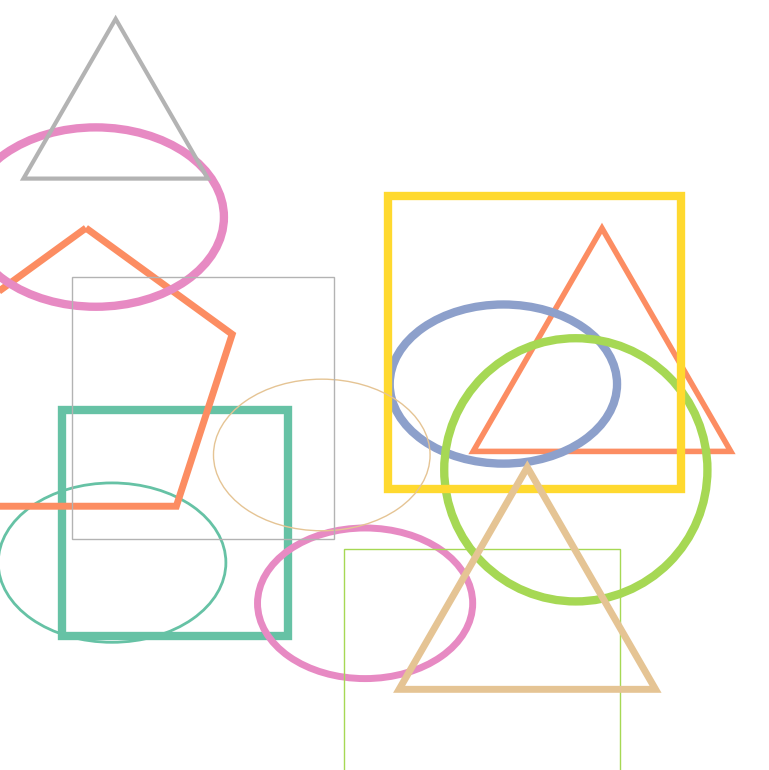[{"shape": "oval", "thickness": 1, "radius": 0.74, "center": [0.146, 0.269]}, {"shape": "square", "thickness": 3, "radius": 0.73, "center": [0.228, 0.321]}, {"shape": "pentagon", "thickness": 2.5, "radius": 1.0, "center": [0.112, 0.504]}, {"shape": "triangle", "thickness": 2, "radius": 0.97, "center": [0.782, 0.51]}, {"shape": "oval", "thickness": 3, "radius": 0.74, "center": [0.654, 0.501]}, {"shape": "oval", "thickness": 3, "radius": 0.83, "center": [0.124, 0.718]}, {"shape": "oval", "thickness": 2.5, "radius": 0.7, "center": [0.474, 0.217]}, {"shape": "square", "thickness": 0.5, "radius": 0.9, "center": [0.626, 0.108]}, {"shape": "circle", "thickness": 3, "radius": 0.85, "center": [0.748, 0.39]}, {"shape": "square", "thickness": 3, "radius": 0.95, "center": [0.694, 0.556]}, {"shape": "triangle", "thickness": 2.5, "radius": 0.96, "center": [0.685, 0.201]}, {"shape": "oval", "thickness": 0.5, "radius": 0.7, "center": [0.418, 0.409]}, {"shape": "triangle", "thickness": 1.5, "radius": 0.69, "center": [0.15, 0.837]}, {"shape": "square", "thickness": 0.5, "radius": 0.85, "center": [0.263, 0.47]}]